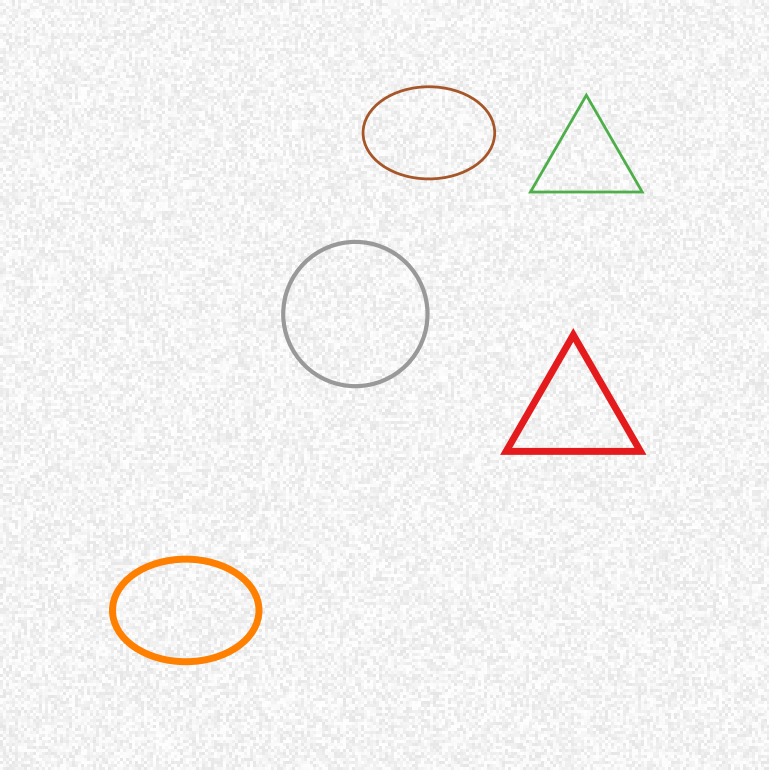[{"shape": "triangle", "thickness": 2.5, "radius": 0.5, "center": [0.745, 0.464]}, {"shape": "triangle", "thickness": 1, "radius": 0.42, "center": [0.761, 0.793]}, {"shape": "oval", "thickness": 2.5, "radius": 0.48, "center": [0.241, 0.207]}, {"shape": "oval", "thickness": 1, "radius": 0.43, "center": [0.557, 0.827]}, {"shape": "circle", "thickness": 1.5, "radius": 0.47, "center": [0.462, 0.592]}]